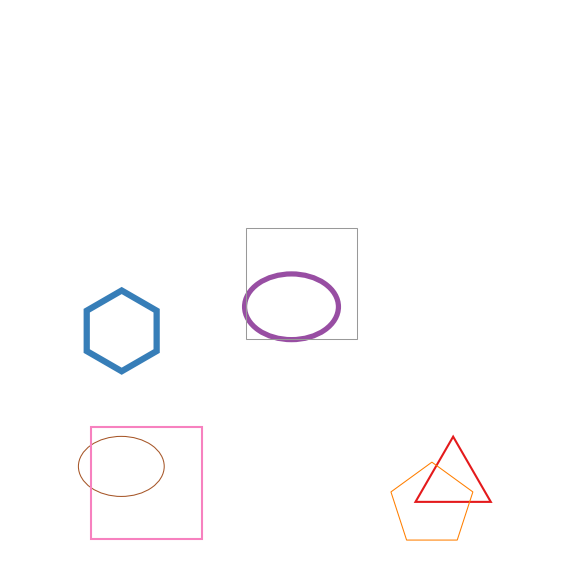[{"shape": "triangle", "thickness": 1, "radius": 0.38, "center": [0.785, 0.168]}, {"shape": "hexagon", "thickness": 3, "radius": 0.35, "center": [0.211, 0.426]}, {"shape": "oval", "thickness": 2.5, "radius": 0.41, "center": [0.505, 0.468]}, {"shape": "pentagon", "thickness": 0.5, "radius": 0.37, "center": [0.748, 0.124]}, {"shape": "oval", "thickness": 0.5, "radius": 0.37, "center": [0.21, 0.191]}, {"shape": "square", "thickness": 1, "radius": 0.48, "center": [0.254, 0.162]}, {"shape": "square", "thickness": 0.5, "radius": 0.48, "center": [0.521, 0.508]}]